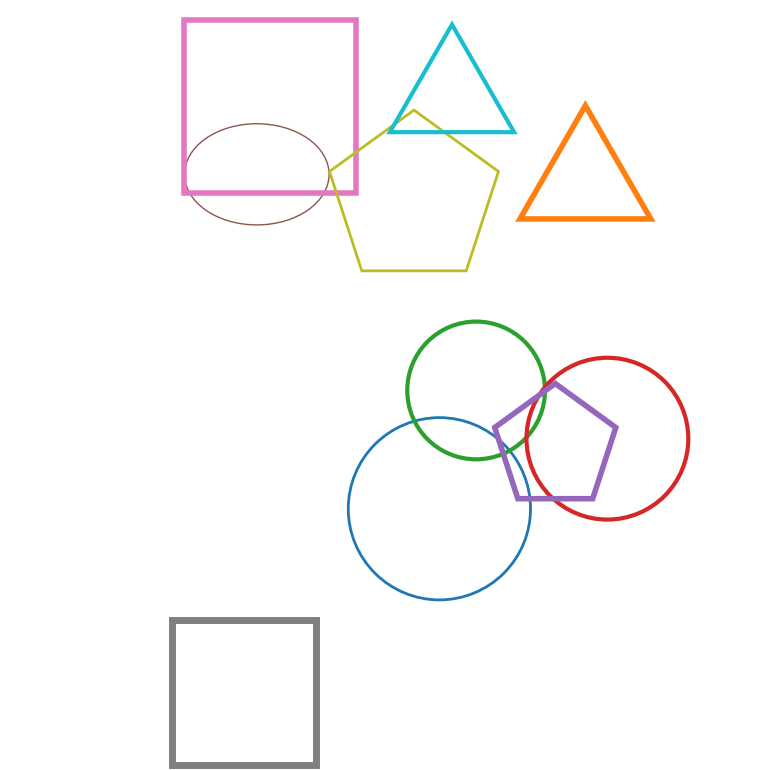[{"shape": "circle", "thickness": 1, "radius": 0.59, "center": [0.571, 0.339]}, {"shape": "triangle", "thickness": 2, "radius": 0.49, "center": [0.76, 0.765]}, {"shape": "circle", "thickness": 1.5, "radius": 0.45, "center": [0.618, 0.493]}, {"shape": "circle", "thickness": 1.5, "radius": 0.53, "center": [0.789, 0.43]}, {"shape": "pentagon", "thickness": 2, "radius": 0.41, "center": [0.721, 0.419]}, {"shape": "oval", "thickness": 0.5, "radius": 0.47, "center": [0.334, 0.774]}, {"shape": "square", "thickness": 2, "radius": 0.56, "center": [0.351, 0.861]}, {"shape": "square", "thickness": 2.5, "radius": 0.47, "center": [0.317, 0.101]}, {"shape": "pentagon", "thickness": 1, "radius": 0.58, "center": [0.538, 0.742]}, {"shape": "triangle", "thickness": 1.5, "radius": 0.47, "center": [0.587, 0.875]}]